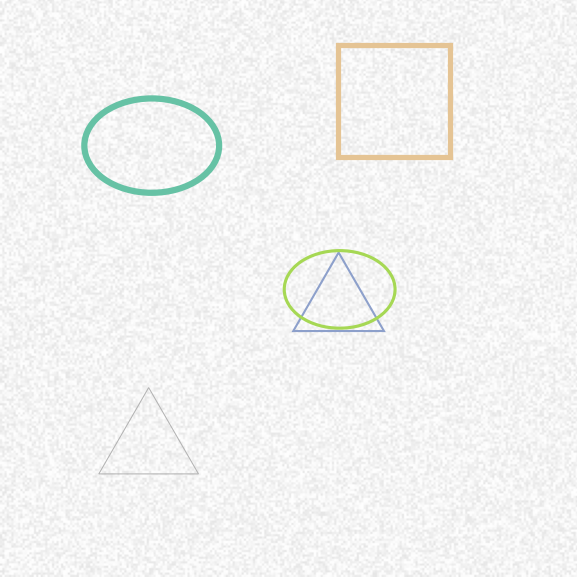[{"shape": "oval", "thickness": 3, "radius": 0.58, "center": [0.263, 0.747]}, {"shape": "triangle", "thickness": 1, "radius": 0.45, "center": [0.586, 0.471]}, {"shape": "oval", "thickness": 1.5, "radius": 0.48, "center": [0.588, 0.498]}, {"shape": "square", "thickness": 2.5, "radius": 0.48, "center": [0.682, 0.824]}, {"shape": "triangle", "thickness": 0.5, "radius": 0.5, "center": [0.257, 0.228]}]